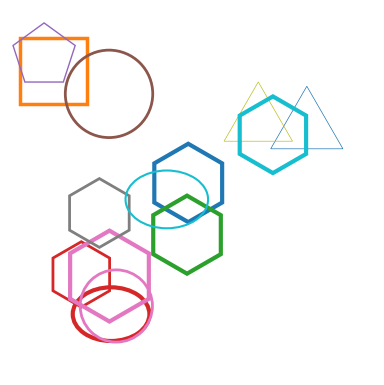[{"shape": "triangle", "thickness": 0.5, "radius": 0.54, "center": [0.797, 0.668]}, {"shape": "hexagon", "thickness": 3, "radius": 0.51, "center": [0.489, 0.525]}, {"shape": "square", "thickness": 2.5, "radius": 0.43, "center": [0.138, 0.816]}, {"shape": "hexagon", "thickness": 3, "radius": 0.51, "center": [0.486, 0.39]}, {"shape": "oval", "thickness": 3, "radius": 0.5, "center": [0.289, 0.184]}, {"shape": "hexagon", "thickness": 2, "radius": 0.42, "center": [0.211, 0.287]}, {"shape": "pentagon", "thickness": 1, "radius": 0.42, "center": [0.115, 0.856]}, {"shape": "circle", "thickness": 2, "radius": 0.57, "center": [0.283, 0.756]}, {"shape": "circle", "thickness": 2, "radius": 0.47, "center": [0.302, 0.205]}, {"shape": "hexagon", "thickness": 3, "radius": 0.59, "center": [0.284, 0.283]}, {"shape": "hexagon", "thickness": 2, "radius": 0.45, "center": [0.258, 0.447]}, {"shape": "triangle", "thickness": 0.5, "radius": 0.51, "center": [0.671, 0.685]}, {"shape": "oval", "thickness": 1.5, "radius": 0.54, "center": [0.433, 0.482]}, {"shape": "hexagon", "thickness": 3, "radius": 0.5, "center": [0.709, 0.65]}]